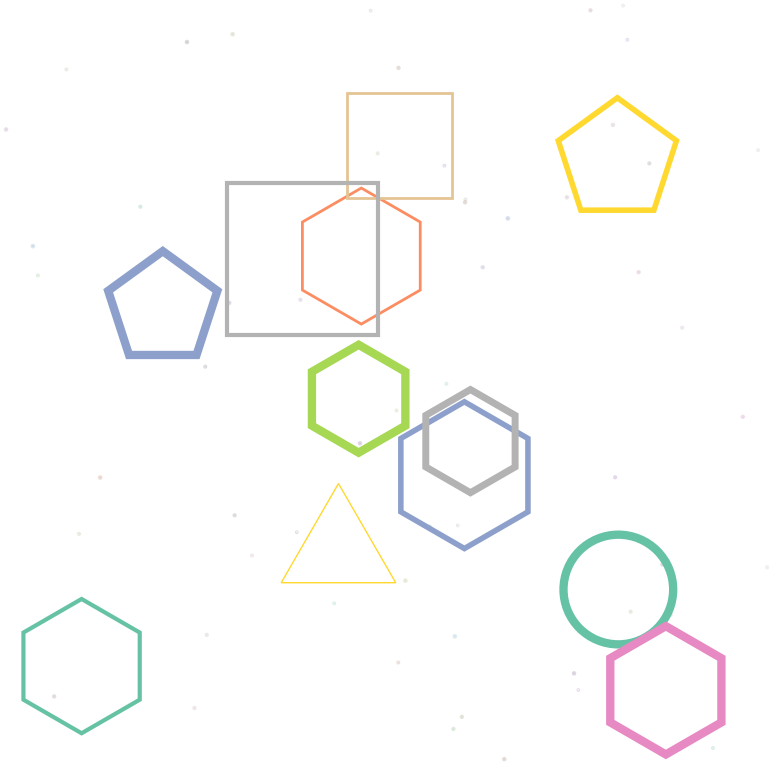[{"shape": "circle", "thickness": 3, "radius": 0.36, "center": [0.803, 0.234]}, {"shape": "hexagon", "thickness": 1.5, "radius": 0.44, "center": [0.106, 0.135]}, {"shape": "hexagon", "thickness": 1, "radius": 0.44, "center": [0.469, 0.667]}, {"shape": "pentagon", "thickness": 3, "radius": 0.37, "center": [0.211, 0.599]}, {"shape": "hexagon", "thickness": 2, "radius": 0.48, "center": [0.603, 0.383]}, {"shape": "hexagon", "thickness": 3, "radius": 0.42, "center": [0.865, 0.103]}, {"shape": "hexagon", "thickness": 3, "radius": 0.35, "center": [0.466, 0.482]}, {"shape": "triangle", "thickness": 0.5, "radius": 0.43, "center": [0.44, 0.286]}, {"shape": "pentagon", "thickness": 2, "radius": 0.4, "center": [0.802, 0.792]}, {"shape": "square", "thickness": 1, "radius": 0.34, "center": [0.519, 0.811]}, {"shape": "hexagon", "thickness": 2.5, "radius": 0.33, "center": [0.611, 0.427]}, {"shape": "square", "thickness": 1.5, "radius": 0.49, "center": [0.393, 0.664]}]